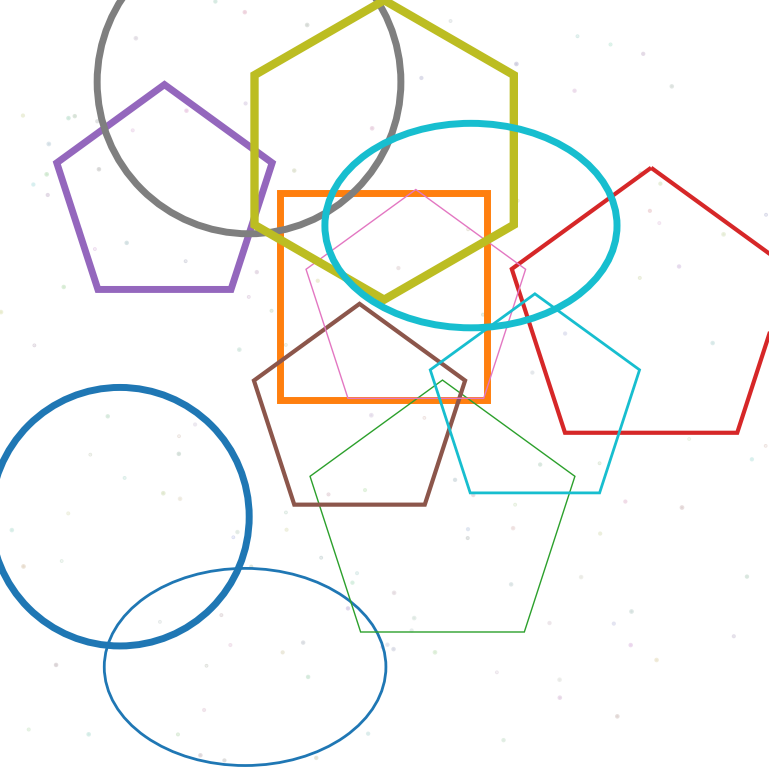[{"shape": "oval", "thickness": 1, "radius": 0.91, "center": [0.318, 0.134]}, {"shape": "circle", "thickness": 2.5, "radius": 0.84, "center": [0.156, 0.329]}, {"shape": "square", "thickness": 2.5, "radius": 0.67, "center": [0.498, 0.615]}, {"shape": "pentagon", "thickness": 0.5, "radius": 0.9, "center": [0.575, 0.326]}, {"shape": "pentagon", "thickness": 1.5, "radius": 0.95, "center": [0.846, 0.592]}, {"shape": "pentagon", "thickness": 2.5, "radius": 0.74, "center": [0.214, 0.743]}, {"shape": "pentagon", "thickness": 1.5, "radius": 0.72, "center": [0.467, 0.461]}, {"shape": "pentagon", "thickness": 0.5, "radius": 0.75, "center": [0.54, 0.604]}, {"shape": "circle", "thickness": 2.5, "radius": 0.99, "center": [0.323, 0.894]}, {"shape": "hexagon", "thickness": 3, "radius": 0.97, "center": [0.499, 0.805]}, {"shape": "oval", "thickness": 2.5, "radius": 0.95, "center": [0.612, 0.707]}, {"shape": "pentagon", "thickness": 1, "radius": 0.71, "center": [0.695, 0.476]}]